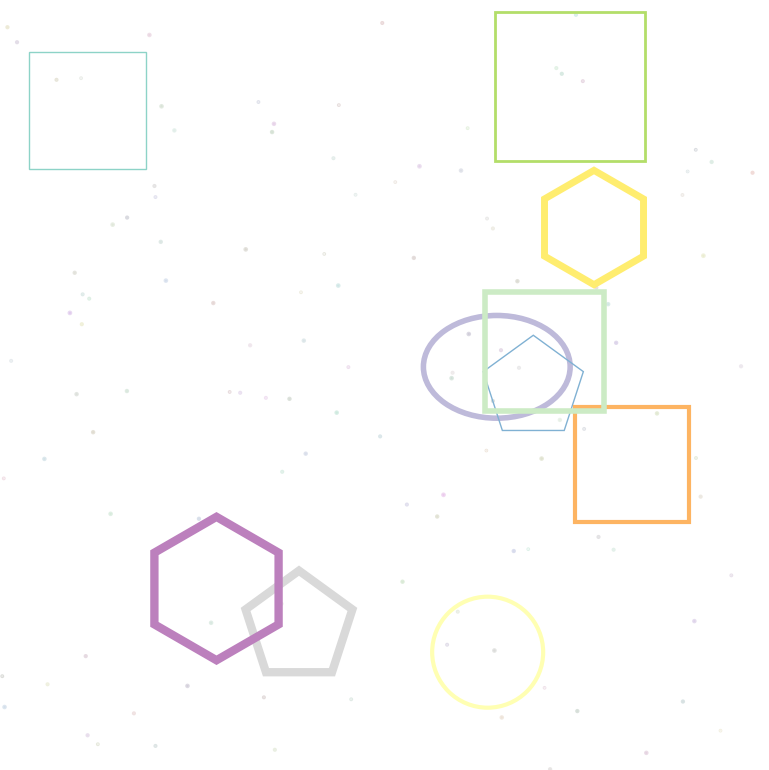[{"shape": "square", "thickness": 0.5, "radius": 0.38, "center": [0.114, 0.856]}, {"shape": "circle", "thickness": 1.5, "radius": 0.36, "center": [0.633, 0.153]}, {"shape": "oval", "thickness": 2, "radius": 0.48, "center": [0.645, 0.524]}, {"shape": "pentagon", "thickness": 0.5, "radius": 0.34, "center": [0.693, 0.496]}, {"shape": "square", "thickness": 1.5, "radius": 0.37, "center": [0.82, 0.397]}, {"shape": "square", "thickness": 1, "radius": 0.49, "center": [0.74, 0.888]}, {"shape": "pentagon", "thickness": 3, "radius": 0.36, "center": [0.388, 0.186]}, {"shape": "hexagon", "thickness": 3, "radius": 0.47, "center": [0.281, 0.236]}, {"shape": "square", "thickness": 2, "radius": 0.39, "center": [0.707, 0.544]}, {"shape": "hexagon", "thickness": 2.5, "radius": 0.37, "center": [0.771, 0.705]}]